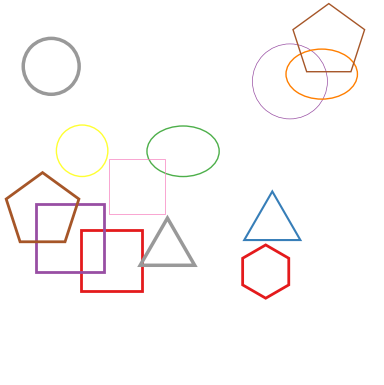[{"shape": "hexagon", "thickness": 2, "radius": 0.35, "center": [0.69, 0.295]}, {"shape": "square", "thickness": 2, "radius": 0.4, "center": [0.29, 0.323]}, {"shape": "triangle", "thickness": 1.5, "radius": 0.42, "center": [0.707, 0.419]}, {"shape": "oval", "thickness": 1, "radius": 0.47, "center": [0.475, 0.607]}, {"shape": "square", "thickness": 2, "radius": 0.44, "center": [0.182, 0.383]}, {"shape": "circle", "thickness": 0.5, "radius": 0.49, "center": [0.753, 0.789]}, {"shape": "oval", "thickness": 1, "radius": 0.46, "center": [0.836, 0.808]}, {"shape": "circle", "thickness": 1, "radius": 0.33, "center": [0.213, 0.608]}, {"shape": "pentagon", "thickness": 1, "radius": 0.49, "center": [0.854, 0.893]}, {"shape": "pentagon", "thickness": 2, "radius": 0.5, "center": [0.11, 0.452]}, {"shape": "square", "thickness": 0.5, "radius": 0.36, "center": [0.356, 0.516]}, {"shape": "circle", "thickness": 2.5, "radius": 0.36, "center": [0.133, 0.828]}, {"shape": "triangle", "thickness": 2.5, "radius": 0.41, "center": [0.435, 0.352]}]